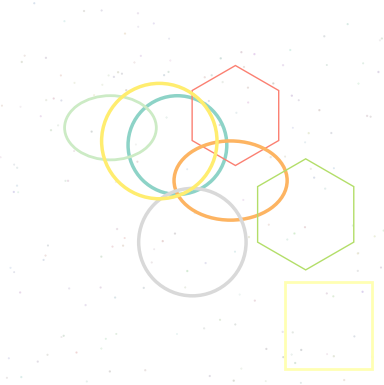[{"shape": "circle", "thickness": 2.5, "radius": 0.64, "center": [0.461, 0.623]}, {"shape": "square", "thickness": 2, "radius": 0.57, "center": [0.853, 0.154]}, {"shape": "hexagon", "thickness": 1, "radius": 0.65, "center": [0.611, 0.7]}, {"shape": "oval", "thickness": 2.5, "radius": 0.73, "center": [0.599, 0.531]}, {"shape": "hexagon", "thickness": 1, "radius": 0.72, "center": [0.794, 0.443]}, {"shape": "circle", "thickness": 2.5, "radius": 0.7, "center": [0.5, 0.371]}, {"shape": "oval", "thickness": 2, "radius": 0.6, "center": [0.287, 0.668]}, {"shape": "circle", "thickness": 2.5, "radius": 0.75, "center": [0.414, 0.634]}]